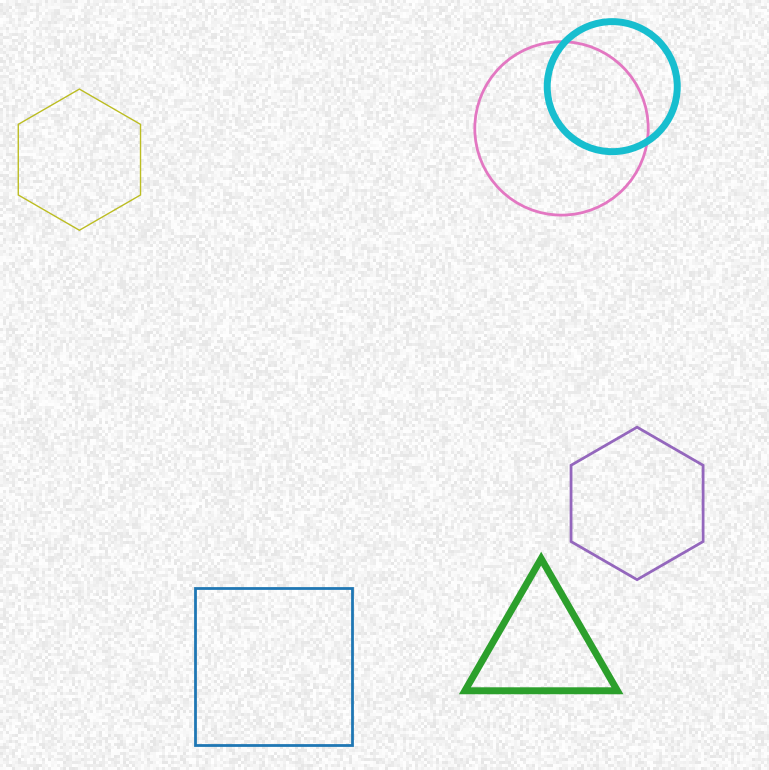[{"shape": "square", "thickness": 1, "radius": 0.51, "center": [0.355, 0.134]}, {"shape": "triangle", "thickness": 2.5, "radius": 0.57, "center": [0.703, 0.16]}, {"shape": "hexagon", "thickness": 1, "radius": 0.5, "center": [0.827, 0.346]}, {"shape": "circle", "thickness": 1, "radius": 0.56, "center": [0.729, 0.833]}, {"shape": "hexagon", "thickness": 0.5, "radius": 0.46, "center": [0.103, 0.793]}, {"shape": "circle", "thickness": 2.5, "radius": 0.42, "center": [0.795, 0.887]}]